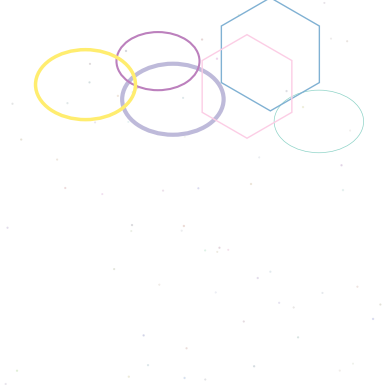[{"shape": "oval", "thickness": 0.5, "radius": 0.58, "center": [0.828, 0.685]}, {"shape": "oval", "thickness": 3, "radius": 0.66, "center": [0.449, 0.742]}, {"shape": "hexagon", "thickness": 1, "radius": 0.73, "center": [0.702, 0.859]}, {"shape": "hexagon", "thickness": 1, "radius": 0.67, "center": [0.642, 0.775]}, {"shape": "oval", "thickness": 1.5, "radius": 0.54, "center": [0.41, 0.841]}, {"shape": "oval", "thickness": 2.5, "radius": 0.65, "center": [0.222, 0.78]}]